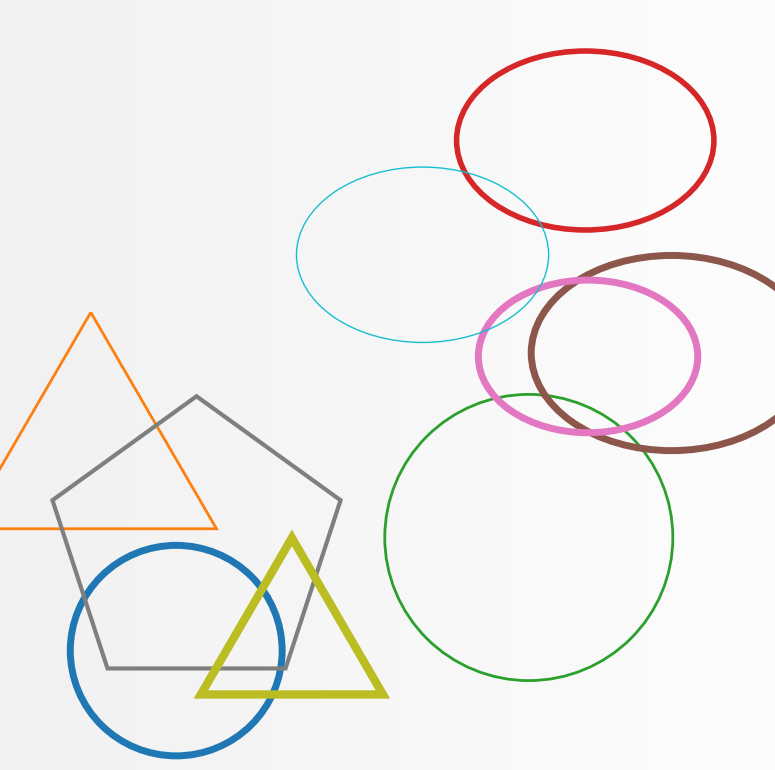[{"shape": "circle", "thickness": 2.5, "radius": 0.68, "center": [0.227, 0.155]}, {"shape": "triangle", "thickness": 1, "radius": 0.94, "center": [0.117, 0.407]}, {"shape": "circle", "thickness": 1, "radius": 0.93, "center": [0.682, 0.302]}, {"shape": "oval", "thickness": 2, "radius": 0.83, "center": [0.755, 0.818]}, {"shape": "oval", "thickness": 2.5, "radius": 0.91, "center": [0.867, 0.542]}, {"shape": "oval", "thickness": 2.5, "radius": 0.71, "center": [0.759, 0.537]}, {"shape": "pentagon", "thickness": 1.5, "radius": 0.98, "center": [0.254, 0.29]}, {"shape": "triangle", "thickness": 3, "radius": 0.68, "center": [0.377, 0.166]}, {"shape": "oval", "thickness": 0.5, "radius": 0.81, "center": [0.545, 0.669]}]